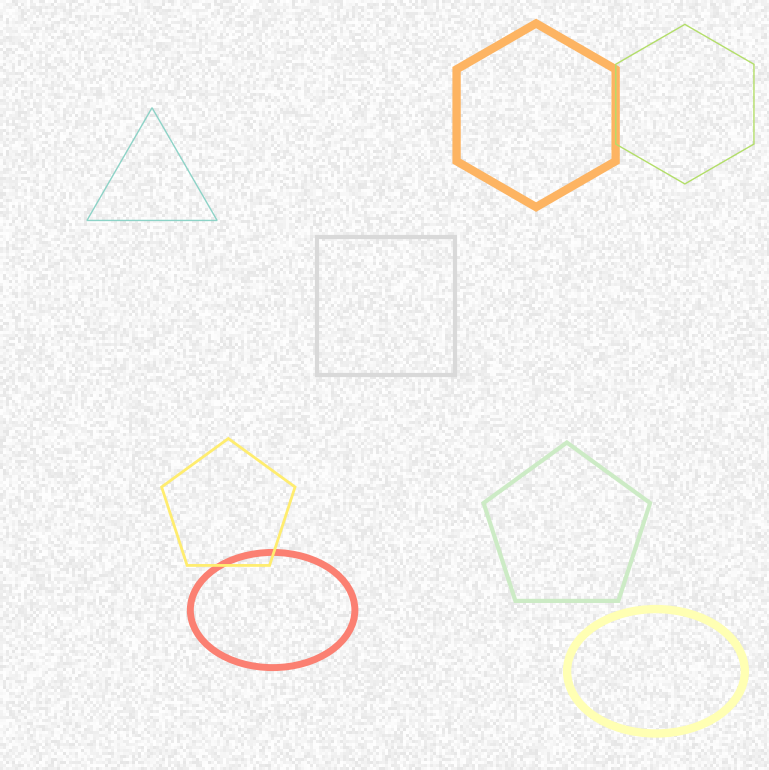[{"shape": "triangle", "thickness": 0.5, "radius": 0.49, "center": [0.197, 0.762]}, {"shape": "oval", "thickness": 3, "radius": 0.58, "center": [0.852, 0.128]}, {"shape": "oval", "thickness": 2.5, "radius": 0.53, "center": [0.354, 0.208]}, {"shape": "hexagon", "thickness": 3, "radius": 0.6, "center": [0.696, 0.85]}, {"shape": "hexagon", "thickness": 0.5, "radius": 0.52, "center": [0.889, 0.865]}, {"shape": "square", "thickness": 1.5, "radius": 0.45, "center": [0.502, 0.603]}, {"shape": "pentagon", "thickness": 1.5, "radius": 0.57, "center": [0.736, 0.312]}, {"shape": "pentagon", "thickness": 1, "radius": 0.46, "center": [0.297, 0.339]}]